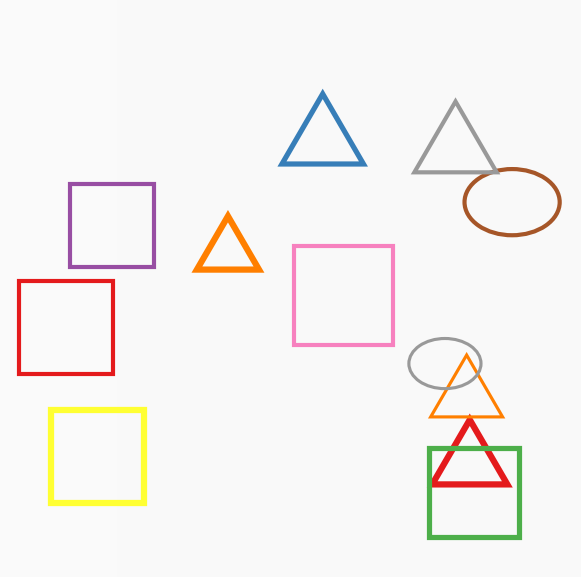[{"shape": "square", "thickness": 2, "radius": 0.4, "center": [0.113, 0.433]}, {"shape": "triangle", "thickness": 3, "radius": 0.37, "center": [0.808, 0.198]}, {"shape": "triangle", "thickness": 2.5, "radius": 0.4, "center": [0.555, 0.756]}, {"shape": "square", "thickness": 2.5, "radius": 0.39, "center": [0.815, 0.146]}, {"shape": "square", "thickness": 2, "radius": 0.36, "center": [0.193, 0.609]}, {"shape": "triangle", "thickness": 1.5, "radius": 0.36, "center": [0.803, 0.313]}, {"shape": "triangle", "thickness": 3, "radius": 0.31, "center": [0.392, 0.563]}, {"shape": "square", "thickness": 3, "radius": 0.4, "center": [0.167, 0.209]}, {"shape": "oval", "thickness": 2, "radius": 0.41, "center": [0.881, 0.649]}, {"shape": "square", "thickness": 2, "radius": 0.43, "center": [0.591, 0.487]}, {"shape": "oval", "thickness": 1.5, "radius": 0.31, "center": [0.765, 0.37]}, {"shape": "triangle", "thickness": 2, "radius": 0.41, "center": [0.784, 0.742]}]